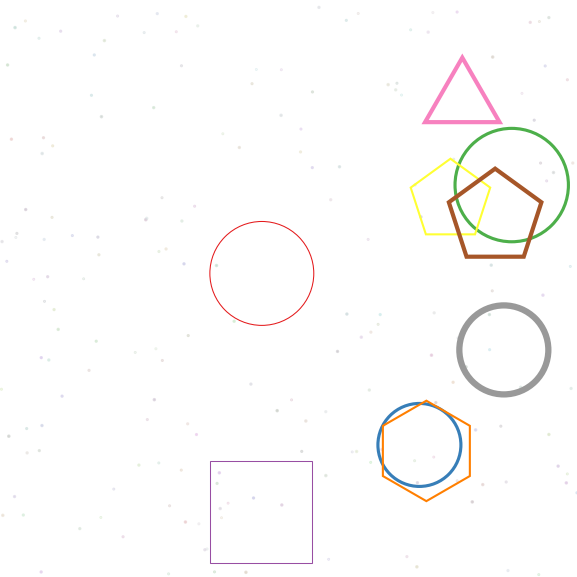[{"shape": "circle", "thickness": 0.5, "radius": 0.45, "center": [0.453, 0.526]}, {"shape": "circle", "thickness": 1.5, "radius": 0.36, "center": [0.726, 0.229]}, {"shape": "circle", "thickness": 1.5, "radius": 0.49, "center": [0.886, 0.679]}, {"shape": "square", "thickness": 0.5, "radius": 0.44, "center": [0.452, 0.112]}, {"shape": "hexagon", "thickness": 1, "radius": 0.43, "center": [0.738, 0.218]}, {"shape": "pentagon", "thickness": 1, "radius": 0.36, "center": [0.78, 0.652]}, {"shape": "pentagon", "thickness": 2, "radius": 0.42, "center": [0.857, 0.623]}, {"shape": "triangle", "thickness": 2, "radius": 0.37, "center": [0.801, 0.825]}, {"shape": "circle", "thickness": 3, "radius": 0.39, "center": [0.872, 0.393]}]